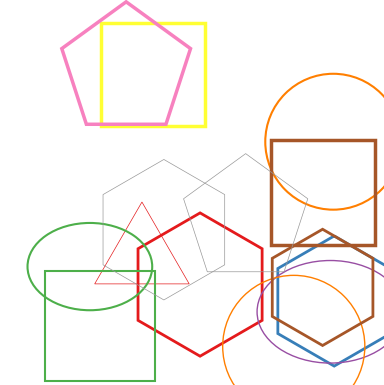[{"shape": "triangle", "thickness": 0.5, "radius": 0.71, "center": [0.369, 0.334]}, {"shape": "hexagon", "thickness": 2, "radius": 0.93, "center": [0.52, 0.261]}, {"shape": "hexagon", "thickness": 2, "radius": 0.84, "center": [0.868, 0.218]}, {"shape": "square", "thickness": 1.5, "radius": 0.71, "center": [0.26, 0.154]}, {"shape": "oval", "thickness": 1.5, "radius": 0.81, "center": [0.233, 0.308]}, {"shape": "oval", "thickness": 1, "radius": 0.95, "center": [0.858, 0.19]}, {"shape": "circle", "thickness": 1.5, "radius": 0.88, "center": [0.866, 0.632]}, {"shape": "circle", "thickness": 1, "radius": 0.92, "center": [0.763, 0.1]}, {"shape": "square", "thickness": 2.5, "radius": 0.67, "center": [0.397, 0.807]}, {"shape": "hexagon", "thickness": 2, "radius": 0.75, "center": [0.838, 0.254]}, {"shape": "square", "thickness": 2.5, "radius": 0.68, "center": [0.839, 0.5]}, {"shape": "pentagon", "thickness": 2.5, "radius": 0.88, "center": [0.328, 0.819]}, {"shape": "pentagon", "thickness": 0.5, "radius": 0.85, "center": [0.638, 0.431]}, {"shape": "hexagon", "thickness": 0.5, "radius": 0.91, "center": [0.426, 0.403]}]